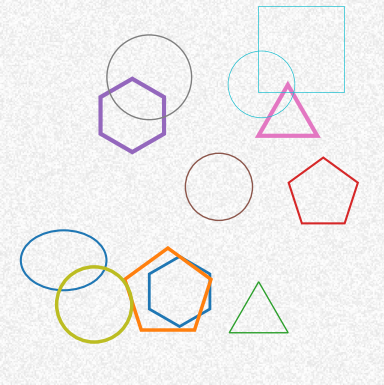[{"shape": "hexagon", "thickness": 2, "radius": 0.45, "center": [0.466, 0.243]}, {"shape": "oval", "thickness": 1.5, "radius": 0.56, "center": [0.165, 0.324]}, {"shape": "pentagon", "thickness": 2.5, "radius": 0.59, "center": [0.436, 0.238]}, {"shape": "triangle", "thickness": 1, "radius": 0.44, "center": [0.672, 0.18]}, {"shape": "pentagon", "thickness": 1.5, "radius": 0.47, "center": [0.84, 0.496]}, {"shape": "hexagon", "thickness": 3, "radius": 0.48, "center": [0.344, 0.7]}, {"shape": "circle", "thickness": 1, "radius": 0.44, "center": [0.569, 0.515]}, {"shape": "triangle", "thickness": 3, "radius": 0.44, "center": [0.748, 0.691]}, {"shape": "circle", "thickness": 1, "radius": 0.55, "center": [0.388, 0.799]}, {"shape": "circle", "thickness": 2.5, "radius": 0.49, "center": [0.245, 0.209]}, {"shape": "square", "thickness": 0.5, "radius": 0.56, "center": [0.781, 0.873]}, {"shape": "circle", "thickness": 0.5, "radius": 0.43, "center": [0.679, 0.781]}]